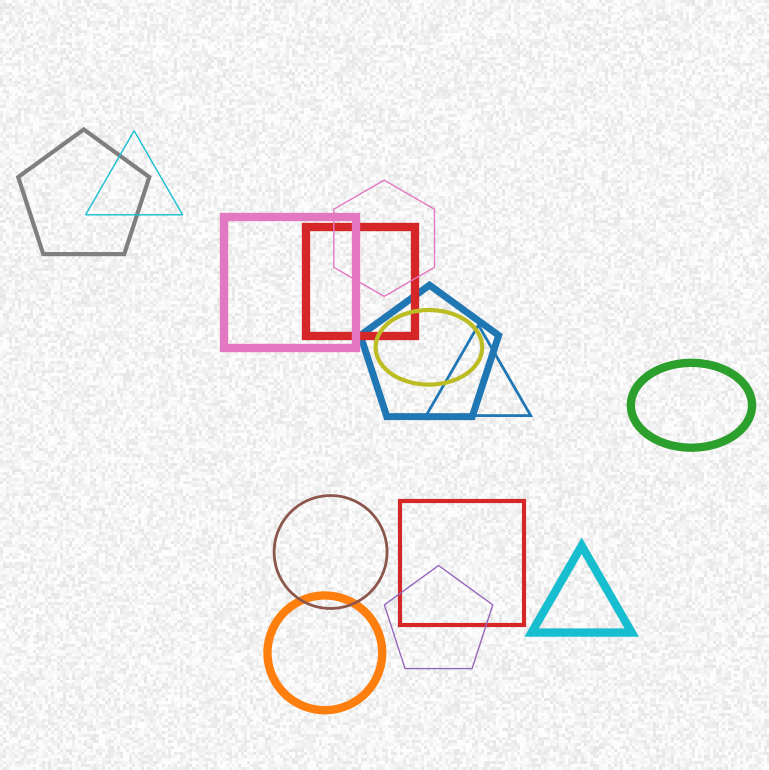[{"shape": "triangle", "thickness": 1, "radius": 0.39, "center": [0.621, 0.499]}, {"shape": "pentagon", "thickness": 2.5, "radius": 0.47, "center": [0.558, 0.535]}, {"shape": "circle", "thickness": 3, "radius": 0.37, "center": [0.422, 0.152]}, {"shape": "oval", "thickness": 3, "radius": 0.39, "center": [0.898, 0.474]}, {"shape": "square", "thickness": 1.5, "radius": 0.4, "center": [0.6, 0.269]}, {"shape": "square", "thickness": 3, "radius": 0.35, "center": [0.468, 0.634]}, {"shape": "pentagon", "thickness": 0.5, "radius": 0.37, "center": [0.57, 0.192]}, {"shape": "circle", "thickness": 1, "radius": 0.37, "center": [0.429, 0.283]}, {"shape": "square", "thickness": 3, "radius": 0.43, "center": [0.377, 0.633]}, {"shape": "hexagon", "thickness": 0.5, "radius": 0.38, "center": [0.499, 0.691]}, {"shape": "pentagon", "thickness": 1.5, "radius": 0.45, "center": [0.109, 0.742]}, {"shape": "oval", "thickness": 1.5, "radius": 0.35, "center": [0.557, 0.549]}, {"shape": "triangle", "thickness": 0.5, "radius": 0.36, "center": [0.174, 0.757]}, {"shape": "triangle", "thickness": 3, "radius": 0.38, "center": [0.755, 0.216]}]